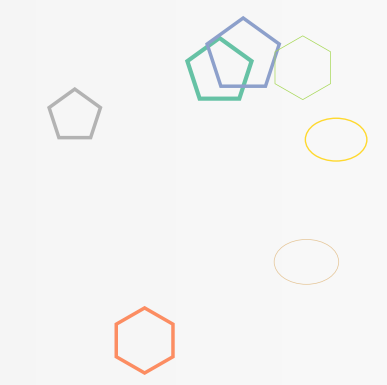[{"shape": "pentagon", "thickness": 3, "radius": 0.44, "center": [0.566, 0.814]}, {"shape": "hexagon", "thickness": 2.5, "radius": 0.42, "center": [0.373, 0.116]}, {"shape": "pentagon", "thickness": 2.5, "radius": 0.49, "center": [0.628, 0.855]}, {"shape": "hexagon", "thickness": 0.5, "radius": 0.41, "center": [0.781, 0.824]}, {"shape": "oval", "thickness": 1, "radius": 0.4, "center": [0.867, 0.637]}, {"shape": "oval", "thickness": 0.5, "radius": 0.42, "center": [0.791, 0.32]}, {"shape": "pentagon", "thickness": 2.5, "radius": 0.35, "center": [0.193, 0.699]}]